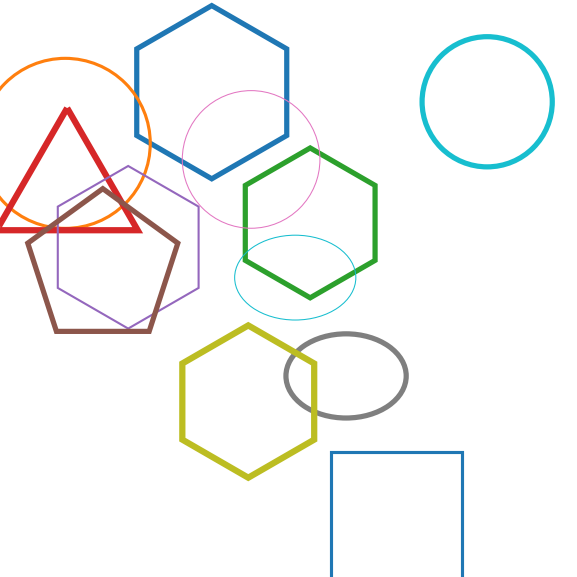[{"shape": "square", "thickness": 1.5, "radius": 0.56, "center": [0.686, 0.103]}, {"shape": "hexagon", "thickness": 2.5, "radius": 0.75, "center": [0.367, 0.839]}, {"shape": "circle", "thickness": 1.5, "radius": 0.74, "center": [0.113, 0.751]}, {"shape": "hexagon", "thickness": 2.5, "radius": 0.65, "center": [0.537, 0.613]}, {"shape": "triangle", "thickness": 3, "radius": 0.71, "center": [0.116, 0.671]}, {"shape": "hexagon", "thickness": 1, "radius": 0.7, "center": [0.222, 0.571]}, {"shape": "pentagon", "thickness": 2.5, "radius": 0.68, "center": [0.178, 0.536]}, {"shape": "circle", "thickness": 0.5, "radius": 0.6, "center": [0.435, 0.723]}, {"shape": "oval", "thickness": 2.5, "radius": 0.52, "center": [0.599, 0.348]}, {"shape": "hexagon", "thickness": 3, "radius": 0.66, "center": [0.43, 0.304]}, {"shape": "circle", "thickness": 2.5, "radius": 0.56, "center": [0.844, 0.823]}, {"shape": "oval", "thickness": 0.5, "radius": 0.52, "center": [0.511, 0.518]}]